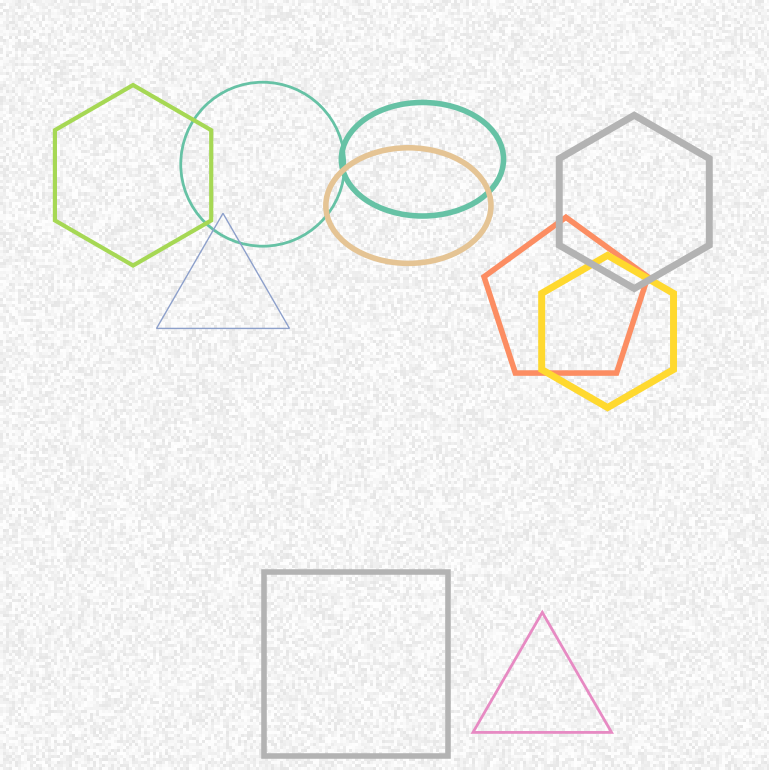[{"shape": "circle", "thickness": 1, "radius": 0.53, "center": [0.341, 0.787]}, {"shape": "oval", "thickness": 2, "radius": 0.53, "center": [0.549, 0.793]}, {"shape": "pentagon", "thickness": 2, "radius": 0.56, "center": [0.735, 0.606]}, {"shape": "triangle", "thickness": 0.5, "radius": 0.5, "center": [0.29, 0.623]}, {"shape": "triangle", "thickness": 1, "radius": 0.52, "center": [0.704, 0.101]}, {"shape": "hexagon", "thickness": 1.5, "radius": 0.59, "center": [0.173, 0.772]}, {"shape": "hexagon", "thickness": 2.5, "radius": 0.49, "center": [0.789, 0.57]}, {"shape": "oval", "thickness": 2, "radius": 0.54, "center": [0.53, 0.733]}, {"shape": "hexagon", "thickness": 2.5, "radius": 0.56, "center": [0.824, 0.738]}, {"shape": "square", "thickness": 2, "radius": 0.6, "center": [0.463, 0.138]}]